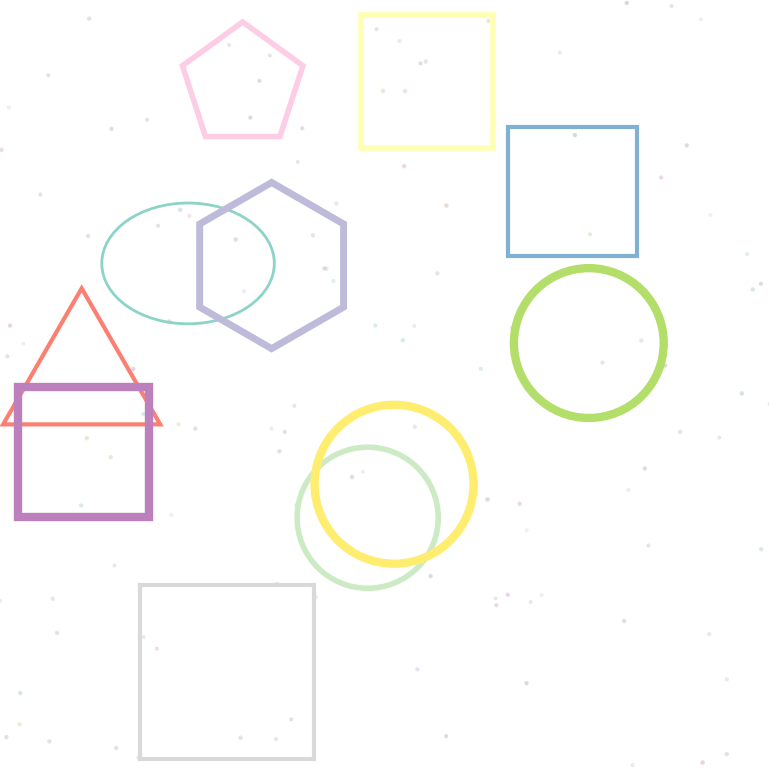[{"shape": "oval", "thickness": 1, "radius": 0.56, "center": [0.244, 0.658]}, {"shape": "square", "thickness": 2, "radius": 0.43, "center": [0.555, 0.895]}, {"shape": "hexagon", "thickness": 2.5, "radius": 0.54, "center": [0.353, 0.655]}, {"shape": "triangle", "thickness": 1.5, "radius": 0.59, "center": [0.106, 0.508]}, {"shape": "square", "thickness": 1.5, "radius": 0.42, "center": [0.743, 0.751]}, {"shape": "circle", "thickness": 3, "radius": 0.49, "center": [0.765, 0.554]}, {"shape": "pentagon", "thickness": 2, "radius": 0.41, "center": [0.315, 0.889]}, {"shape": "square", "thickness": 1.5, "radius": 0.57, "center": [0.294, 0.127]}, {"shape": "square", "thickness": 3, "radius": 0.42, "center": [0.108, 0.414]}, {"shape": "circle", "thickness": 2, "radius": 0.46, "center": [0.478, 0.328]}, {"shape": "circle", "thickness": 3, "radius": 0.52, "center": [0.512, 0.371]}]